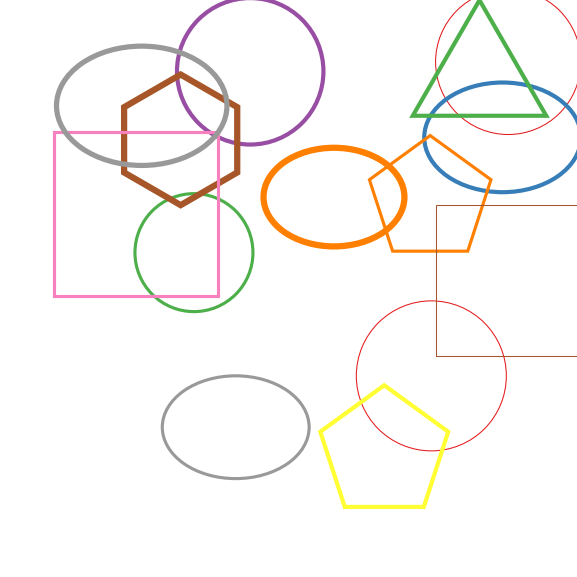[{"shape": "circle", "thickness": 0.5, "radius": 0.63, "center": [0.88, 0.892]}, {"shape": "circle", "thickness": 0.5, "radius": 0.65, "center": [0.747, 0.348]}, {"shape": "oval", "thickness": 2, "radius": 0.68, "center": [0.87, 0.761]}, {"shape": "circle", "thickness": 1.5, "radius": 0.51, "center": [0.336, 0.562]}, {"shape": "triangle", "thickness": 2, "radius": 0.67, "center": [0.83, 0.865]}, {"shape": "circle", "thickness": 2, "radius": 0.63, "center": [0.433, 0.876]}, {"shape": "oval", "thickness": 3, "radius": 0.61, "center": [0.578, 0.658]}, {"shape": "pentagon", "thickness": 1.5, "radius": 0.55, "center": [0.745, 0.654]}, {"shape": "pentagon", "thickness": 2, "radius": 0.58, "center": [0.665, 0.216]}, {"shape": "square", "thickness": 0.5, "radius": 0.66, "center": [0.887, 0.513]}, {"shape": "hexagon", "thickness": 3, "radius": 0.57, "center": [0.313, 0.757]}, {"shape": "square", "thickness": 1.5, "radius": 0.71, "center": [0.236, 0.629]}, {"shape": "oval", "thickness": 1.5, "radius": 0.64, "center": [0.408, 0.259]}, {"shape": "oval", "thickness": 2.5, "radius": 0.74, "center": [0.245, 0.816]}]